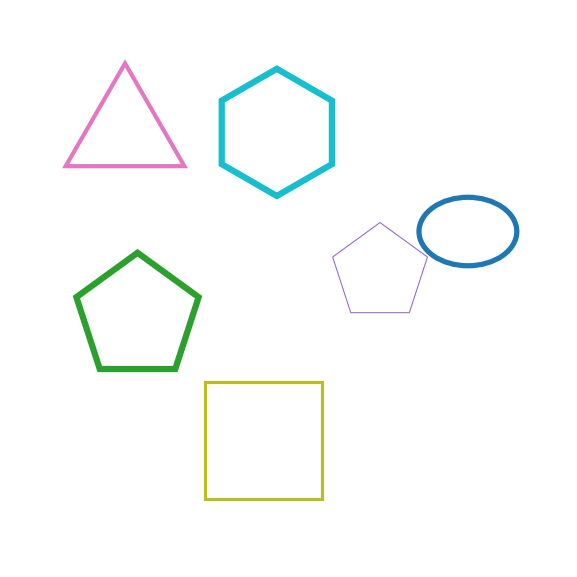[{"shape": "oval", "thickness": 2.5, "radius": 0.42, "center": [0.81, 0.598]}, {"shape": "pentagon", "thickness": 3, "radius": 0.56, "center": [0.238, 0.45]}, {"shape": "pentagon", "thickness": 0.5, "radius": 0.43, "center": [0.658, 0.527]}, {"shape": "triangle", "thickness": 2, "radius": 0.59, "center": [0.217, 0.771]}, {"shape": "square", "thickness": 1.5, "radius": 0.51, "center": [0.456, 0.236]}, {"shape": "hexagon", "thickness": 3, "radius": 0.55, "center": [0.479, 0.77]}]